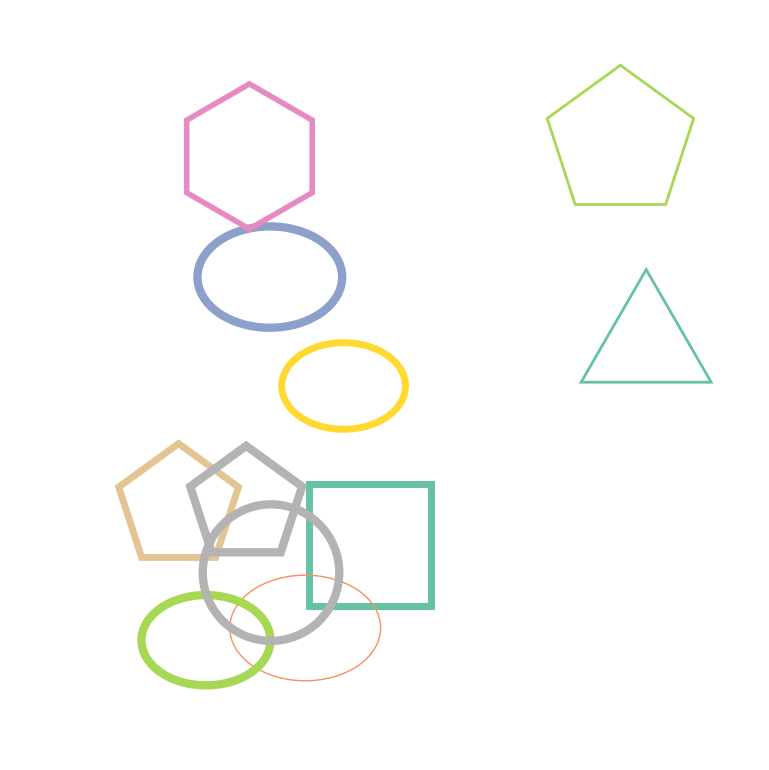[{"shape": "triangle", "thickness": 1, "radius": 0.49, "center": [0.839, 0.552]}, {"shape": "square", "thickness": 2.5, "radius": 0.39, "center": [0.481, 0.292]}, {"shape": "oval", "thickness": 0.5, "radius": 0.49, "center": [0.396, 0.184]}, {"shape": "oval", "thickness": 3, "radius": 0.47, "center": [0.35, 0.64]}, {"shape": "hexagon", "thickness": 2, "radius": 0.47, "center": [0.324, 0.797]}, {"shape": "pentagon", "thickness": 1, "radius": 0.5, "center": [0.806, 0.815]}, {"shape": "oval", "thickness": 3, "radius": 0.42, "center": [0.267, 0.169]}, {"shape": "oval", "thickness": 2.5, "radius": 0.4, "center": [0.446, 0.499]}, {"shape": "pentagon", "thickness": 2.5, "radius": 0.41, "center": [0.232, 0.342]}, {"shape": "pentagon", "thickness": 3, "radius": 0.38, "center": [0.32, 0.345]}, {"shape": "circle", "thickness": 3, "radius": 0.44, "center": [0.352, 0.256]}]